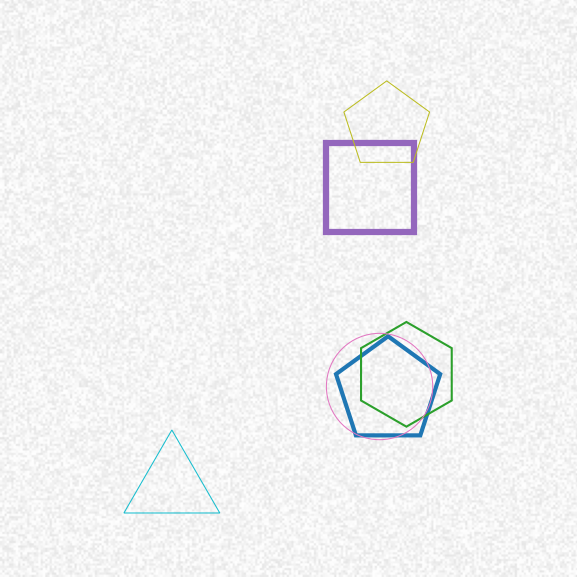[{"shape": "pentagon", "thickness": 2, "radius": 0.47, "center": [0.672, 0.322]}, {"shape": "hexagon", "thickness": 1, "radius": 0.45, "center": [0.704, 0.351]}, {"shape": "square", "thickness": 3, "radius": 0.38, "center": [0.64, 0.674]}, {"shape": "circle", "thickness": 0.5, "radius": 0.46, "center": [0.657, 0.33]}, {"shape": "pentagon", "thickness": 0.5, "radius": 0.39, "center": [0.67, 0.781]}, {"shape": "triangle", "thickness": 0.5, "radius": 0.48, "center": [0.298, 0.159]}]